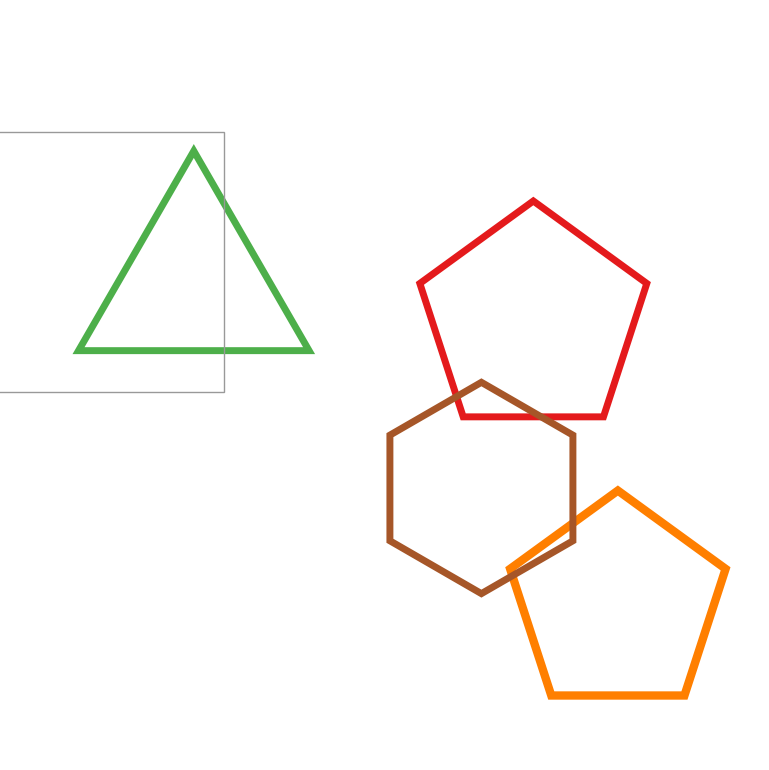[{"shape": "pentagon", "thickness": 2.5, "radius": 0.77, "center": [0.693, 0.584]}, {"shape": "triangle", "thickness": 2.5, "radius": 0.86, "center": [0.252, 0.631]}, {"shape": "pentagon", "thickness": 3, "radius": 0.74, "center": [0.802, 0.216]}, {"shape": "hexagon", "thickness": 2.5, "radius": 0.69, "center": [0.625, 0.366]}, {"shape": "square", "thickness": 0.5, "radius": 0.84, "center": [0.122, 0.659]}]